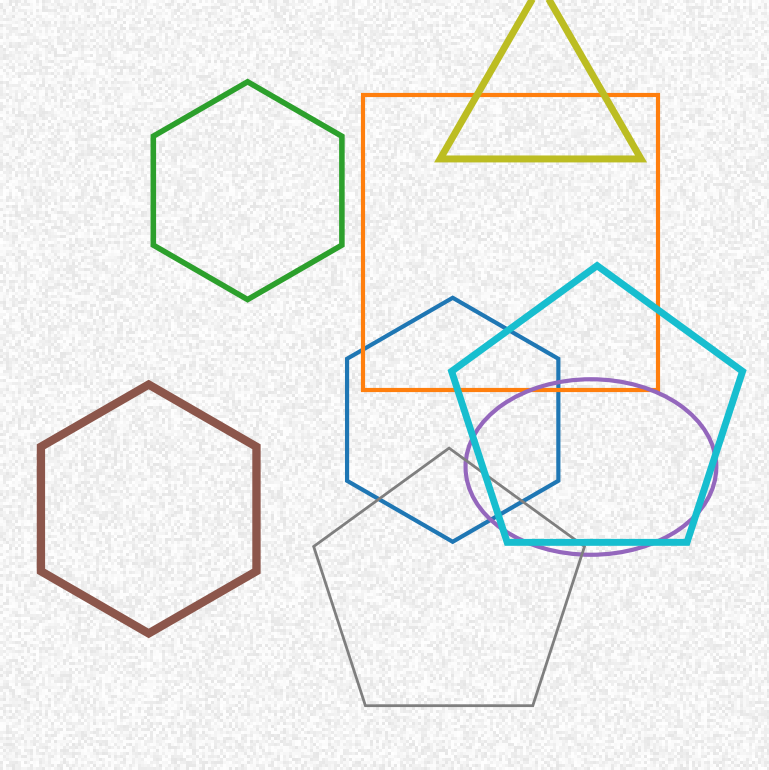[{"shape": "hexagon", "thickness": 1.5, "radius": 0.79, "center": [0.588, 0.455]}, {"shape": "square", "thickness": 1.5, "radius": 0.96, "center": [0.663, 0.685]}, {"shape": "hexagon", "thickness": 2, "radius": 0.71, "center": [0.322, 0.752]}, {"shape": "oval", "thickness": 1.5, "radius": 0.81, "center": [0.767, 0.393]}, {"shape": "hexagon", "thickness": 3, "radius": 0.81, "center": [0.193, 0.339]}, {"shape": "pentagon", "thickness": 1, "radius": 0.92, "center": [0.583, 0.233]}, {"shape": "triangle", "thickness": 2.5, "radius": 0.75, "center": [0.702, 0.869]}, {"shape": "pentagon", "thickness": 2.5, "radius": 0.99, "center": [0.775, 0.456]}]